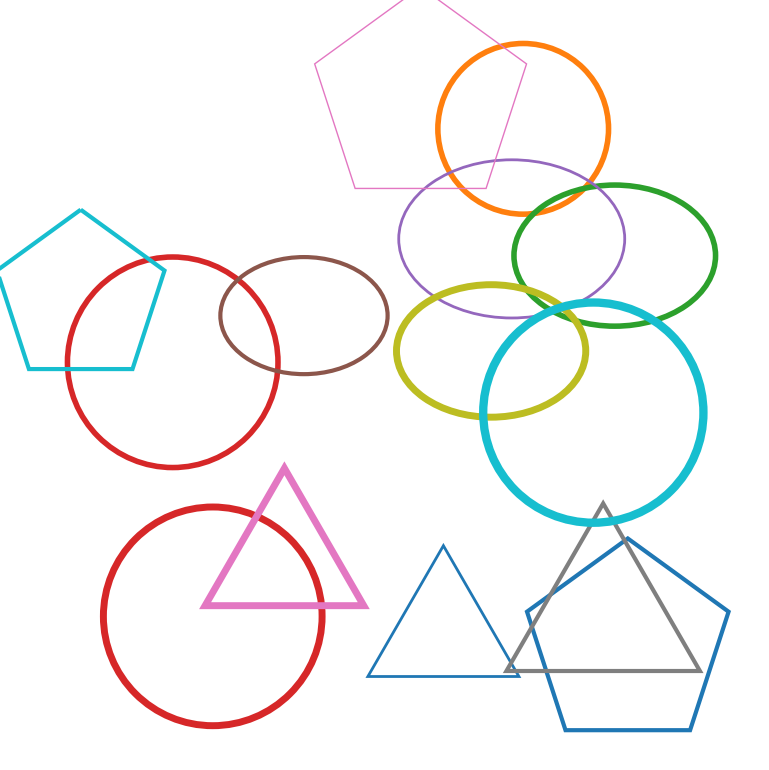[{"shape": "pentagon", "thickness": 1.5, "radius": 0.69, "center": [0.815, 0.163]}, {"shape": "triangle", "thickness": 1, "radius": 0.57, "center": [0.576, 0.178]}, {"shape": "circle", "thickness": 2, "radius": 0.55, "center": [0.679, 0.833]}, {"shape": "oval", "thickness": 2, "radius": 0.65, "center": [0.798, 0.668]}, {"shape": "circle", "thickness": 2, "radius": 0.68, "center": [0.224, 0.53]}, {"shape": "circle", "thickness": 2.5, "radius": 0.71, "center": [0.276, 0.2]}, {"shape": "oval", "thickness": 1, "radius": 0.73, "center": [0.665, 0.69]}, {"shape": "oval", "thickness": 1.5, "radius": 0.54, "center": [0.395, 0.59]}, {"shape": "triangle", "thickness": 2.5, "radius": 0.59, "center": [0.369, 0.273]}, {"shape": "pentagon", "thickness": 0.5, "radius": 0.72, "center": [0.546, 0.872]}, {"shape": "triangle", "thickness": 1.5, "radius": 0.73, "center": [0.783, 0.201]}, {"shape": "oval", "thickness": 2.5, "radius": 0.61, "center": [0.638, 0.544]}, {"shape": "pentagon", "thickness": 1.5, "radius": 0.57, "center": [0.105, 0.613]}, {"shape": "circle", "thickness": 3, "radius": 0.71, "center": [0.771, 0.464]}]